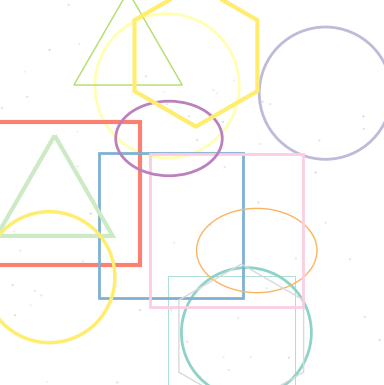[{"shape": "circle", "thickness": 2, "radius": 0.84, "center": [0.64, 0.136]}, {"shape": "square", "thickness": 0.5, "radius": 0.83, "center": [0.601, 0.118]}, {"shape": "circle", "thickness": 2, "radius": 0.94, "center": [0.434, 0.777]}, {"shape": "circle", "thickness": 2, "radius": 0.86, "center": [0.845, 0.758]}, {"shape": "square", "thickness": 3, "radius": 0.93, "center": [0.179, 0.497]}, {"shape": "square", "thickness": 2, "radius": 0.94, "center": [0.444, 0.414]}, {"shape": "oval", "thickness": 1, "radius": 0.78, "center": [0.667, 0.349]}, {"shape": "triangle", "thickness": 1, "radius": 0.81, "center": [0.333, 0.86]}, {"shape": "square", "thickness": 2, "radius": 1.0, "center": [0.588, 0.401]}, {"shape": "hexagon", "thickness": 1, "radius": 0.94, "center": [0.627, 0.127]}, {"shape": "oval", "thickness": 2, "radius": 0.69, "center": [0.439, 0.64]}, {"shape": "triangle", "thickness": 3, "radius": 0.87, "center": [0.142, 0.474]}, {"shape": "hexagon", "thickness": 3, "radius": 0.92, "center": [0.509, 0.856]}, {"shape": "circle", "thickness": 2.5, "radius": 0.85, "center": [0.128, 0.28]}]